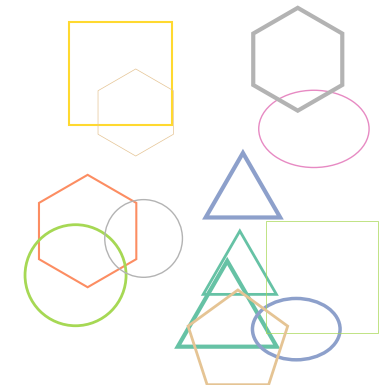[{"shape": "triangle", "thickness": 3, "radius": 0.74, "center": [0.59, 0.174]}, {"shape": "triangle", "thickness": 2, "radius": 0.55, "center": [0.623, 0.29]}, {"shape": "hexagon", "thickness": 1.5, "radius": 0.73, "center": [0.228, 0.4]}, {"shape": "triangle", "thickness": 3, "radius": 0.56, "center": [0.631, 0.491]}, {"shape": "oval", "thickness": 2.5, "radius": 0.57, "center": [0.77, 0.145]}, {"shape": "oval", "thickness": 1, "radius": 0.72, "center": [0.815, 0.665]}, {"shape": "square", "thickness": 0.5, "radius": 0.73, "center": [0.836, 0.28]}, {"shape": "circle", "thickness": 2, "radius": 0.66, "center": [0.196, 0.285]}, {"shape": "square", "thickness": 1.5, "radius": 0.67, "center": [0.313, 0.808]}, {"shape": "hexagon", "thickness": 0.5, "radius": 0.57, "center": [0.353, 0.708]}, {"shape": "pentagon", "thickness": 2, "radius": 0.68, "center": [0.618, 0.111]}, {"shape": "hexagon", "thickness": 3, "radius": 0.67, "center": [0.773, 0.846]}, {"shape": "circle", "thickness": 1, "radius": 0.5, "center": [0.373, 0.381]}]